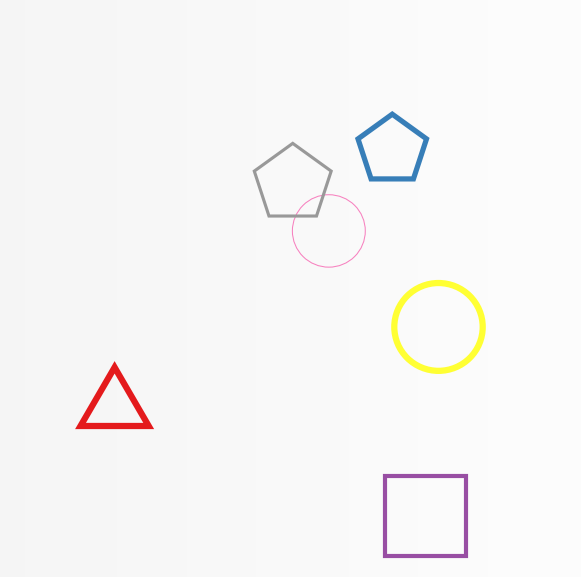[{"shape": "triangle", "thickness": 3, "radius": 0.34, "center": [0.197, 0.295]}, {"shape": "pentagon", "thickness": 2.5, "radius": 0.31, "center": [0.675, 0.739]}, {"shape": "square", "thickness": 2, "radius": 0.35, "center": [0.732, 0.105]}, {"shape": "circle", "thickness": 3, "radius": 0.38, "center": [0.754, 0.433]}, {"shape": "circle", "thickness": 0.5, "radius": 0.31, "center": [0.566, 0.599]}, {"shape": "pentagon", "thickness": 1.5, "radius": 0.35, "center": [0.504, 0.681]}]